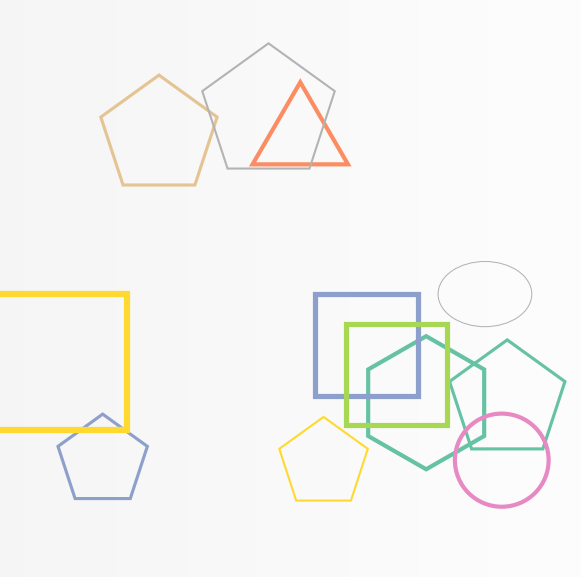[{"shape": "hexagon", "thickness": 2, "radius": 0.58, "center": [0.733, 0.302]}, {"shape": "pentagon", "thickness": 1.5, "radius": 0.52, "center": [0.873, 0.306]}, {"shape": "triangle", "thickness": 2, "radius": 0.47, "center": [0.517, 0.762]}, {"shape": "pentagon", "thickness": 1.5, "radius": 0.4, "center": [0.177, 0.201]}, {"shape": "square", "thickness": 2.5, "radius": 0.44, "center": [0.63, 0.402]}, {"shape": "circle", "thickness": 2, "radius": 0.4, "center": [0.863, 0.202]}, {"shape": "square", "thickness": 2.5, "radius": 0.44, "center": [0.682, 0.35]}, {"shape": "square", "thickness": 3, "radius": 0.59, "center": [0.1, 0.372]}, {"shape": "pentagon", "thickness": 1, "radius": 0.4, "center": [0.557, 0.197]}, {"shape": "pentagon", "thickness": 1.5, "radius": 0.53, "center": [0.273, 0.764]}, {"shape": "oval", "thickness": 0.5, "radius": 0.4, "center": [0.834, 0.49]}, {"shape": "pentagon", "thickness": 1, "radius": 0.6, "center": [0.462, 0.804]}]